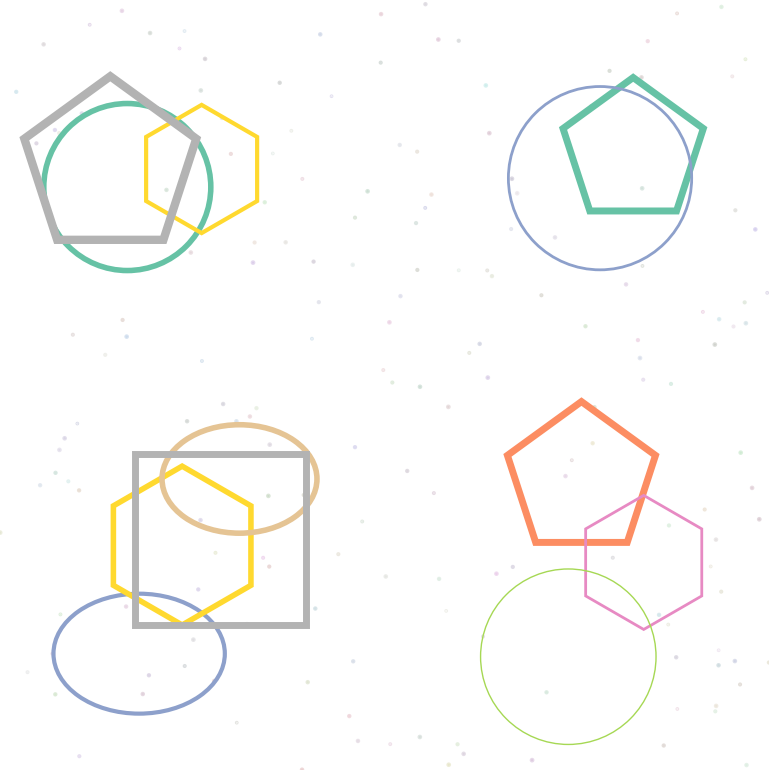[{"shape": "circle", "thickness": 2, "radius": 0.54, "center": [0.165, 0.757]}, {"shape": "pentagon", "thickness": 2.5, "radius": 0.48, "center": [0.822, 0.804]}, {"shape": "pentagon", "thickness": 2.5, "radius": 0.51, "center": [0.755, 0.377]}, {"shape": "circle", "thickness": 1, "radius": 0.6, "center": [0.779, 0.769]}, {"shape": "oval", "thickness": 1.5, "radius": 0.56, "center": [0.181, 0.151]}, {"shape": "hexagon", "thickness": 1, "radius": 0.44, "center": [0.836, 0.27]}, {"shape": "circle", "thickness": 0.5, "radius": 0.57, "center": [0.738, 0.147]}, {"shape": "hexagon", "thickness": 1.5, "radius": 0.42, "center": [0.262, 0.781]}, {"shape": "hexagon", "thickness": 2, "radius": 0.52, "center": [0.237, 0.291]}, {"shape": "oval", "thickness": 2, "radius": 0.5, "center": [0.311, 0.378]}, {"shape": "pentagon", "thickness": 3, "radius": 0.59, "center": [0.143, 0.784]}, {"shape": "square", "thickness": 2.5, "radius": 0.56, "center": [0.287, 0.299]}]